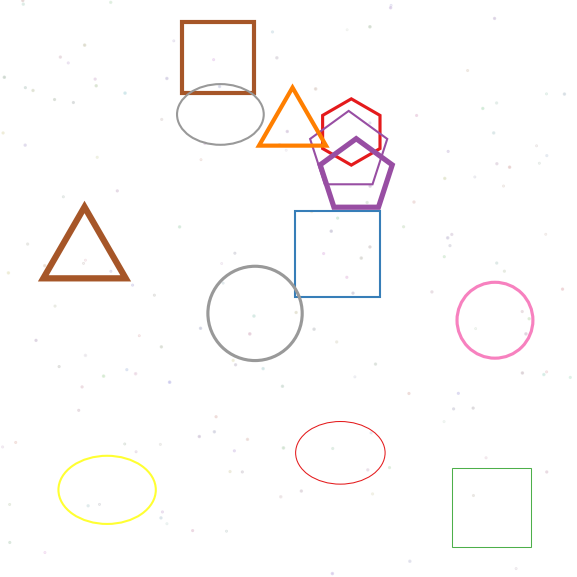[{"shape": "hexagon", "thickness": 1.5, "radius": 0.29, "center": [0.608, 0.771]}, {"shape": "oval", "thickness": 0.5, "radius": 0.39, "center": [0.589, 0.215]}, {"shape": "square", "thickness": 1, "radius": 0.37, "center": [0.585, 0.559]}, {"shape": "square", "thickness": 0.5, "radius": 0.34, "center": [0.851, 0.121]}, {"shape": "pentagon", "thickness": 2.5, "radius": 0.33, "center": [0.617, 0.693]}, {"shape": "pentagon", "thickness": 1, "radius": 0.35, "center": [0.604, 0.737]}, {"shape": "triangle", "thickness": 2, "radius": 0.34, "center": [0.507, 0.78]}, {"shape": "oval", "thickness": 1, "radius": 0.42, "center": [0.186, 0.151]}, {"shape": "square", "thickness": 2, "radius": 0.31, "center": [0.377, 0.9]}, {"shape": "triangle", "thickness": 3, "radius": 0.41, "center": [0.146, 0.558]}, {"shape": "circle", "thickness": 1.5, "radius": 0.33, "center": [0.857, 0.445]}, {"shape": "circle", "thickness": 1.5, "radius": 0.41, "center": [0.442, 0.456]}, {"shape": "oval", "thickness": 1, "radius": 0.38, "center": [0.382, 0.801]}]